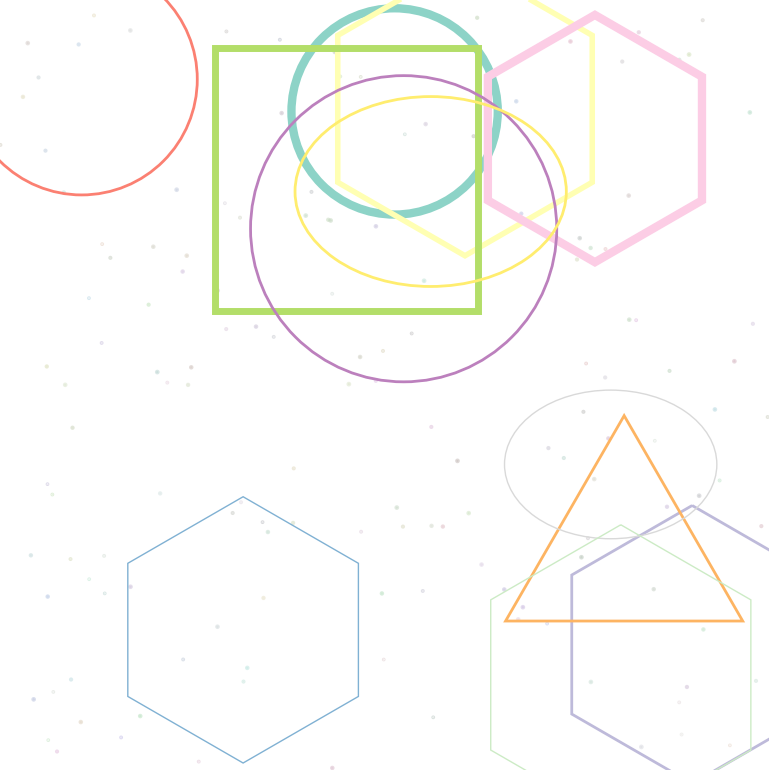[{"shape": "circle", "thickness": 3, "radius": 0.67, "center": [0.512, 0.855]}, {"shape": "hexagon", "thickness": 2, "radius": 0.95, "center": [0.604, 0.859]}, {"shape": "hexagon", "thickness": 1, "radius": 0.9, "center": [0.899, 0.163]}, {"shape": "circle", "thickness": 1, "radius": 0.75, "center": [0.106, 0.897]}, {"shape": "hexagon", "thickness": 0.5, "radius": 0.86, "center": [0.316, 0.182]}, {"shape": "triangle", "thickness": 1, "radius": 0.89, "center": [0.811, 0.282]}, {"shape": "square", "thickness": 2.5, "radius": 0.85, "center": [0.45, 0.767]}, {"shape": "hexagon", "thickness": 3, "radius": 0.8, "center": [0.773, 0.82]}, {"shape": "oval", "thickness": 0.5, "radius": 0.69, "center": [0.793, 0.397]}, {"shape": "circle", "thickness": 1, "radius": 0.99, "center": [0.524, 0.703]}, {"shape": "hexagon", "thickness": 0.5, "radius": 0.98, "center": [0.806, 0.123]}, {"shape": "oval", "thickness": 1, "radius": 0.88, "center": [0.559, 0.751]}]